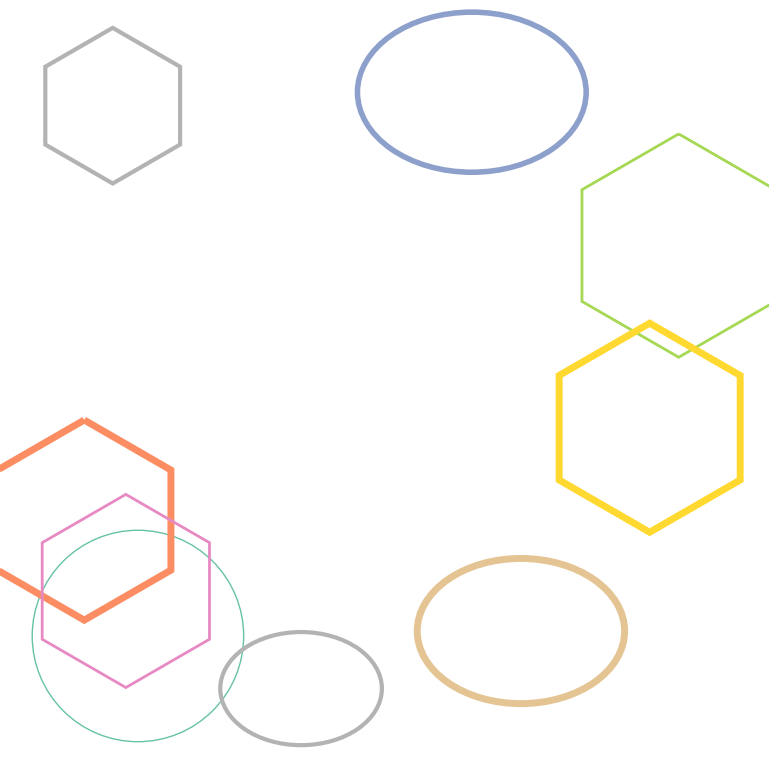[{"shape": "circle", "thickness": 0.5, "radius": 0.69, "center": [0.179, 0.174]}, {"shape": "hexagon", "thickness": 2.5, "radius": 0.65, "center": [0.109, 0.325]}, {"shape": "oval", "thickness": 2, "radius": 0.74, "center": [0.613, 0.88]}, {"shape": "hexagon", "thickness": 1, "radius": 0.63, "center": [0.163, 0.233]}, {"shape": "hexagon", "thickness": 1, "radius": 0.73, "center": [0.881, 0.681]}, {"shape": "hexagon", "thickness": 2.5, "radius": 0.68, "center": [0.844, 0.445]}, {"shape": "oval", "thickness": 2.5, "radius": 0.67, "center": [0.677, 0.18]}, {"shape": "oval", "thickness": 1.5, "radius": 0.52, "center": [0.391, 0.106]}, {"shape": "hexagon", "thickness": 1.5, "radius": 0.51, "center": [0.146, 0.863]}]